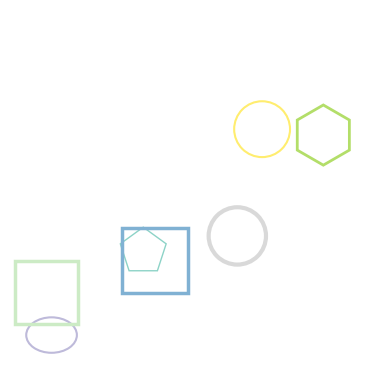[{"shape": "pentagon", "thickness": 1, "radius": 0.31, "center": [0.372, 0.347]}, {"shape": "oval", "thickness": 1.5, "radius": 0.33, "center": [0.134, 0.13]}, {"shape": "square", "thickness": 2.5, "radius": 0.43, "center": [0.402, 0.324]}, {"shape": "hexagon", "thickness": 2, "radius": 0.39, "center": [0.84, 0.649]}, {"shape": "circle", "thickness": 3, "radius": 0.37, "center": [0.616, 0.387]}, {"shape": "square", "thickness": 2.5, "radius": 0.41, "center": [0.121, 0.241]}, {"shape": "circle", "thickness": 1.5, "radius": 0.36, "center": [0.681, 0.664]}]